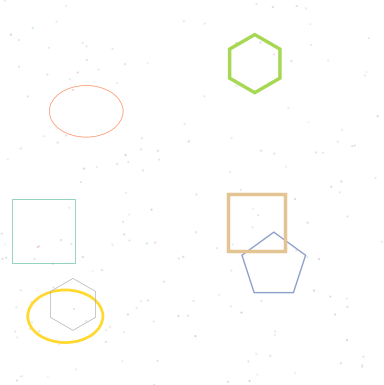[{"shape": "square", "thickness": 0.5, "radius": 0.41, "center": [0.113, 0.399]}, {"shape": "oval", "thickness": 0.5, "radius": 0.48, "center": [0.224, 0.711]}, {"shape": "pentagon", "thickness": 1, "radius": 0.43, "center": [0.711, 0.31]}, {"shape": "hexagon", "thickness": 2.5, "radius": 0.38, "center": [0.662, 0.835]}, {"shape": "oval", "thickness": 2, "radius": 0.49, "center": [0.17, 0.179]}, {"shape": "square", "thickness": 2.5, "radius": 0.37, "center": [0.666, 0.422]}, {"shape": "hexagon", "thickness": 0.5, "radius": 0.34, "center": [0.19, 0.209]}]